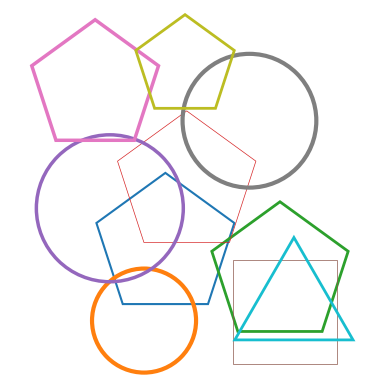[{"shape": "pentagon", "thickness": 1.5, "radius": 0.94, "center": [0.43, 0.363]}, {"shape": "circle", "thickness": 3, "radius": 0.68, "center": [0.374, 0.167]}, {"shape": "pentagon", "thickness": 2, "radius": 0.93, "center": [0.727, 0.29]}, {"shape": "pentagon", "thickness": 0.5, "radius": 0.94, "center": [0.485, 0.523]}, {"shape": "circle", "thickness": 2.5, "radius": 0.95, "center": [0.285, 0.459]}, {"shape": "square", "thickness": 0.5, "radius": 0.68, "center": [0.74, 0.189]}, {"shape": "pentagon", "thickness": 2.5, "radius": 0.87, "center": [0.247, 0.776]}, {"shape": "circle", "thickness": 3, "radius": 0.87, "center": [0.648, 0.686]}, {"shape": "pentagon", "thickness": 2, "radius": 0.67, "center": [0.481, 0.827]}, {"shape": "triangle", "thickness": 2, "radius": 0.89, "center": [0.763, 0.206]}]